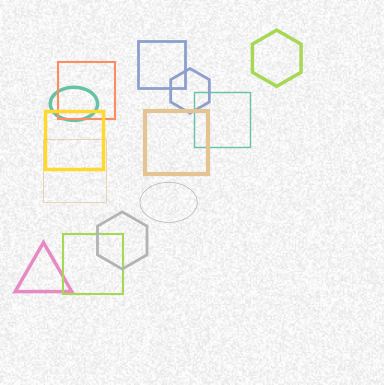[{"shape": "square", "thickness": 1, "radius": 0.36, "center": [0.577, 0.689]}, {"shape": "oval", "thickness": 2.5, "radius": 0.31, "center": [0.192, 0.73]}, {"shape": "square", "thickness": 1.5, "radius": 0.37, "center": [0.224, 0.766]}, {"shape": "square", "thickness": 2, "radius": 0.31, "center": [0.419, 0.833]}, {"shape": "hexagon", "thickness": 2, "radius": 0.29, "center": [0.494, 0.764]}, {"shape": "triangle", "thickness": 2.5, "radius": 0.42, "center": [0.113, 0.285]}, {"shape": "square", "thickness": 1.5, "radius": 0.39, "center": [0.241, 0.315]}, {"shape": "hexagon", "thickness": 2.5, "radius": 0.36, "center": [0.719, 0.849]}, {"shape": "square", "thickness": 2.5, "radius": 0.38, "center": [0.192, 0.636]}, {"shape": "square", "thickness": 3, "radius": 0.41, "center": [0.459, 0.631]}, {"shape": "square", "thickness": 0.5, "radius": 0.41, "center": [0.193, 0.558]}, {"shape": "oval", "thickness": 0.5, "radius": 0.37, "center": [0.438, 0.474]}, {"shape": "hexagon", "thickness": 2, "radius": 0.37, "center": [0.318, 0.375]}]